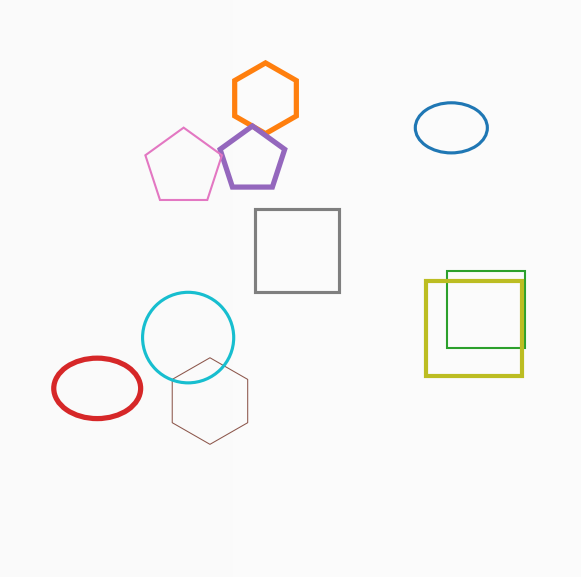[{"shape": "oval", "thickness": 1.5, "radius": 0.31, "center": [0.776, 0.778]}, {"shape": "hexagon", "thickness": 2.5, "radius": 0.31, "center": [0.457, 0.829]}, {"shape": "square", "thickness": 1, "radius": 0.33, "center": [0.836, 0.463]}, {"shape": "oval", "thickness": 2.5, "radius": 0.37, "center": [0.167, 0.327]}, {"shape": "pentagon", "thickness": 2.5, "radius": 0.29, "center": [0.434, 0.722]}, {"shape": "hexagon", "thickness": 0.5, "radius": 0.37, "center": [0.361, 0.305]}, {"shape": "pentagon", "thickness": 1, "radius": 0.35, "center": [0.316, 0.709]}, {"shape": "square", "thickness": 1.5, "radius": 0.36, "center": [0.511, 0.566]}, {"shape": "square", "thickness": 2, "radius": 0.41, "center": [0.816, 0.43]}, {"shape": "circle", "thickness": 1.5, "radius": 0.39, "center": [0.324, 0.415]}]